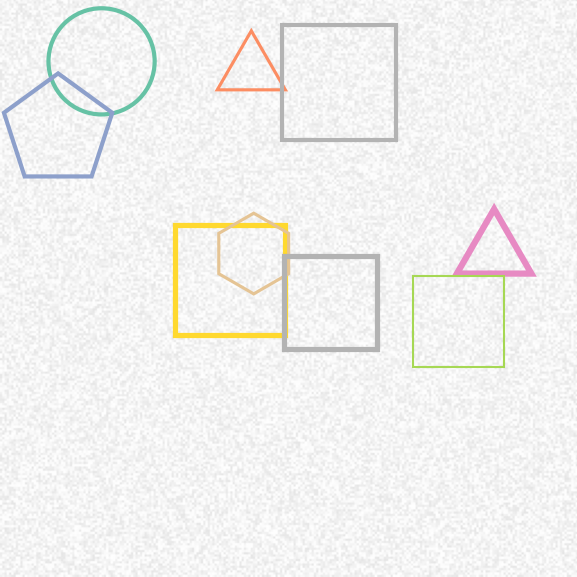[{"shape": "circle", "thickness": 2, "radius": 0.46, "center": [0.176, 0.893]}, {"shape": "triangle", "thickness": 1.5, "radius": 0.34, "center": [0.435, 0.878]}, {"shape": "pentagon", "thickness": 2, "radius": 0.49, "center": [0.101, 0.773]}, {"shape": "triangle", "thickness": 3, "radius": 0.37, "center": [0.856, 0.563]}, {"shape": "square", "thickness": 1, "radius": 0.39, "center": [0.794, 0.443]}, {"shape": "square", "thickness": 2.5, "radius": 0.48, "center": [0.398, 0.515]}, {"shape": "hexagon", "thickness": 1.5, "radius": 0.35, "center": [0.439, 0.56]}, {"shape": "square", "thickness": 2.5, "radius": 0.4, "center": [0.572, 0.475]}, {"shape": "square", "thickness": 2, "radius": 0.5, "center": [0.587, 0.856]}]